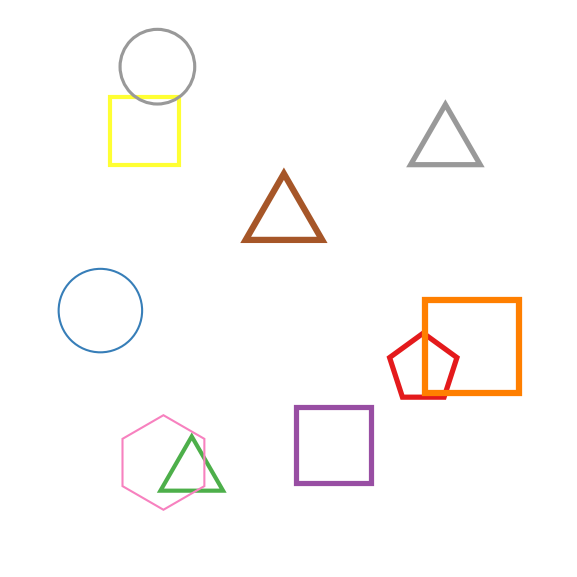[{"shape": "pentagon", "thickness": 2.5, "radius": 0.31, "center": [0.733, 0.361]}, {"shape": "circle", "thickness": 1, "radius": 0.36, "center": [0.174, 0.461]}, {"shape": "triangle", "thickness": 2, "radius": 0.31, "center": [0.332, 0.181]}, {"shape": "square", "thickness": 2.5, "radius": 0.33, "center": [0.578, 0.229]}, {"shape": "square", "thickness": 3, "radius": 0.4, "center": [0.817, 0.4]}, {"shape": "square", "thickness": 2, "radius": 0.3, "center": [0.251, 0.772]}, {"shape": "triangle", "thickness": 3, "radius": 0.38, "center": [0.492, 0.622]}, {"shape": "hexagon", "thickness": 1, "radius": 0.41, "center": [0.283, 0.198]}, {"shape": "circle", "thickness": 1.5, "radius": 0.32, "center": [0.273, 0.884]}, {"shape": "triangle", "thickness": 2.5, "radius": 0.35, "center": [0.771, 0.749]}]